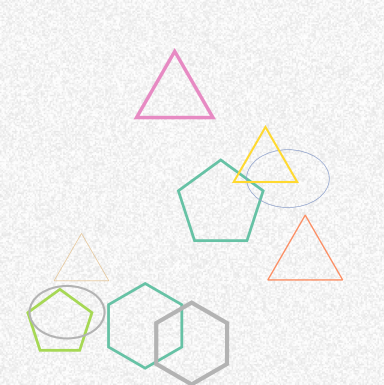[{"shape": "pentagon", "thickness": 2, "radius": 0.58, "center": [0.573, 0.469]}, {"shape": "hexagon", "thickness": 2, "radius": 0.55, "center": [0.377, 0.154]}, {"shape": "triangle", "thickness": 1, "radius": 0.56, "center": [0.793, 0.329]}, {"shape": "oval", "thickness": 0.5, "radius": 0.54, "center": [0.748, 0.536]}, {"shape": "triangle", "thickness": 2.5, "radius": 0.57, "center": [0.454, 0.752]}, {"shape": "pentagon", "thickness": 2, "radius": 0.44, "center": [0.156, 0.161]}, {"shape": "triangle", "thickness": 1.5, "radius": 0.48, "center": [0.69, 0.575]}, {"shape": "triangle", "thickness": 0.5, "radius": 0.41, "center": [0.212, 0.312]}, {"shape": "oval", "thickness": 1.5, "radius": 0.49, "center": [0.174, 0.189]}, {"shape": "hexagon", "thickness": 3, "radius": 0.53, "center": [0.498, 0.108]}]